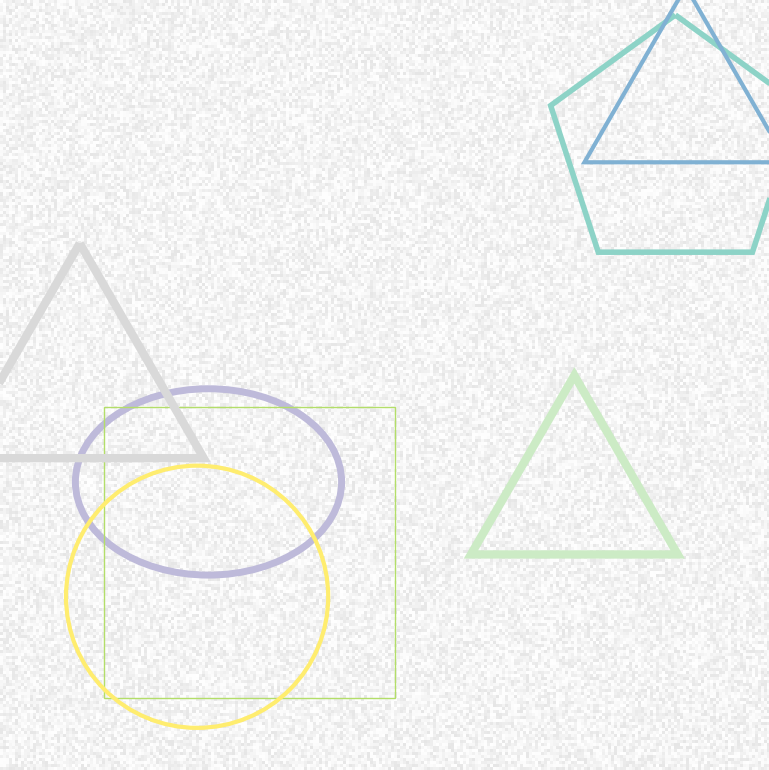[{"shape": "pentagon", "thickness": 2, "radius": 0.85, "center": [0.877, 0.81]}, {"shape": "oval", "thickness": 2.5, "radius": 0.86, "center": [0.271, 0.374]}, {"shape": "triangle", "thickness": 1.5, "radius": 0.76, "center": [0.891, 0.865]}, {"shape": "square", "thickness": 0.5, "radius": 0.94, "center": [0.324, 0.282]}, {"shape": "triangle", "thickness": 3, "radius": 0.93, "center": [0.104, 0.498]}, {"shape": "triangle", "thickness": 3, "radius": 0.78, "center": [0.746, 0.357]}, {"shape": "circle", "thickness": 1.5, "radius": 0.85, "center": [0.256, 0.225]}]